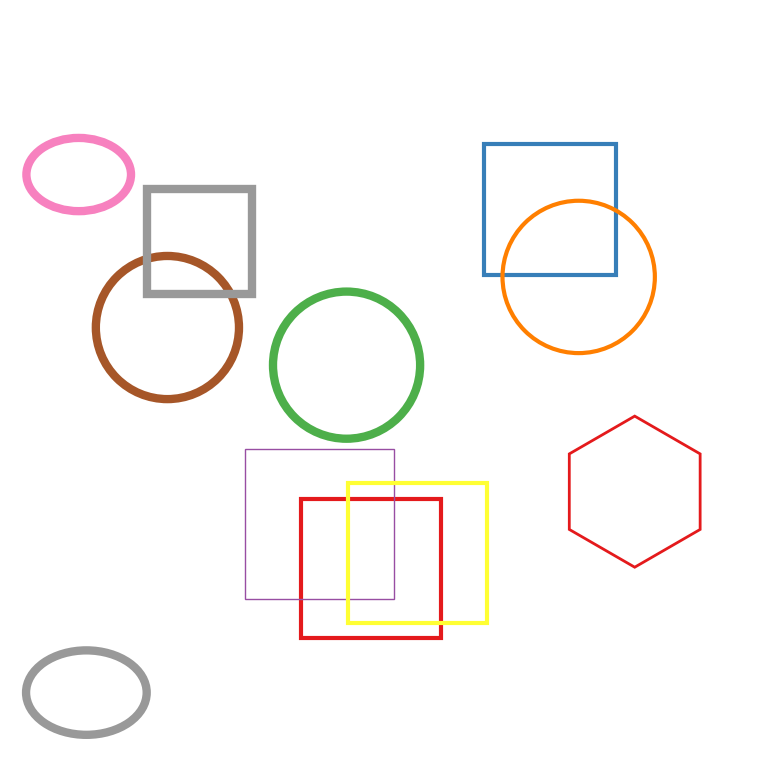[{"shape": "hexagon", "thickness": 1, "radius": 0.49, "center": [0.824, 0.361]}, {"shape": "square", "thickness": 1.5, "radius": 0.45, "center": [0.482, 0.262]}, {"shape": "square", "thickness": 1.5, "radius": 0.43, "center": [0.714, 0.728]}, {"shape": "circle", "thickness": 3, "radius": 0.48, "center": [0.45, 0.526]}, {"shape": "square", "thickness": 0.5, "radius": 0.49, "center": [0.415, 0.32]}, {"shape": "circle", "thickness": 1.5, "radius": 0.49, "center": [0.752, 0.64]}, {"shape": "square", "thickness": 1.5, "radius": 0.45, "center": [0.542, 0.282]}, {"shape": "circle", "thickness": 3, "radius": 0.46, "center": [0.217, 0.575]}, {"shape": "oval", "thickness": 3, "radius": 0.34, "center": [0.102, 0.773]}, {"shape": "square", "thickness": 3, "radius": 0.34, "center": [0.259, 0.687]}, {"shape": "oval", "thickness": 3, "radius": 0.39, "center": [0.112, 0.101]}]